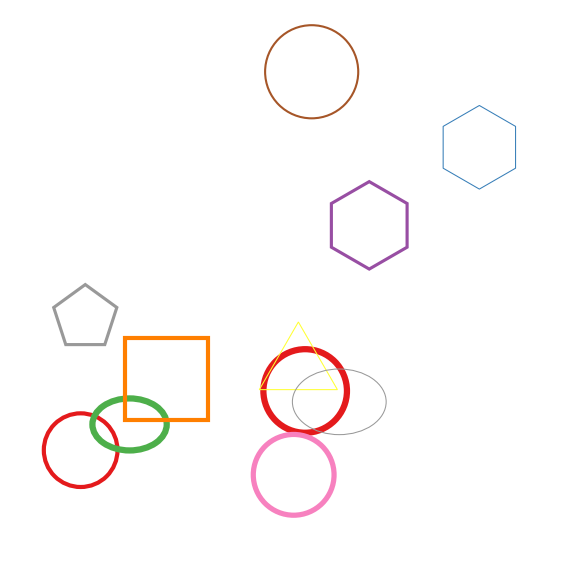[{"shape": "circle", "thickness": 2, "radius": 0.32, "center": [0.14, 0.22]}, {"shape": "circle", "thickness": 3, "radius": 0.36, "center": [0.528, 0.322]}, {"shape": "hexagon", "thickness": 0.5, "radius": 0.36, "center": [0.83, 0.744]}, {"shape": "oval", "thickness": 3, "radius": 0.32, "center": [0.224, 0.264]}, {"shape": "hexagon", "thickness": 1.5, "radius": 0.38, "center": [0.639, 0.609]}, {"shape": "square", "thickness": 2, "radius": 0.36, "center": [0.288, 0.342]}, {"shape": "triangle", "thickness": 0.5, "radius": 0.39, "center": [0.517, 0.363]}, {"shape": "circle", "thickness": 1, "radius": 0.4, "center": [0.54, 0.875]}, {"shape": "circle", "thickness": 2.5, "radius": 0.35, "center": [0.509, 0.177]}, {"shape": "pentagon", "thickness": 1.5, "radius": 0.29, "center": [0.148, 0.449]}, {"shape": "oval", "thickness": 0.5, "radius": 0.41, "center": [0.587, 0.303]}]